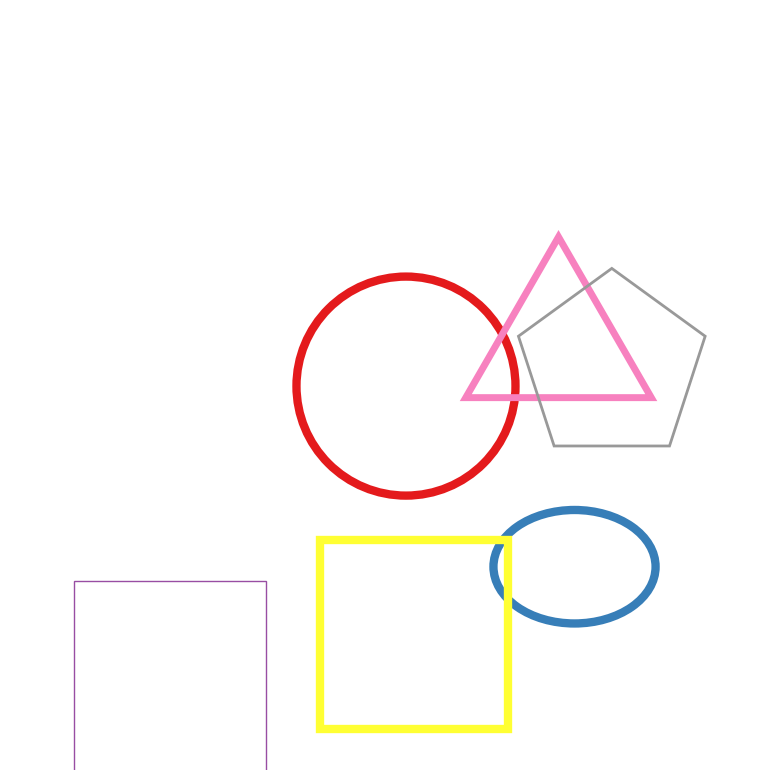[{"shape": "circle", "thickness": 3, "radius": 0.71, "center": [0.527, 0.499]}, {"shape": "oval", "thickness": 3, "radius": 0.53, "center": [0.746, 0.264]}, {"shape": "square", "thickness": 0.5, "radius": 0.63, "center": [0.221, 0.12]}, {"shape": "square", "thickness": 3, "radius": 0.61, "center": [0.538, 0.176]}, {"shape": "triangle", "thickness": 2.5, "radius": 0.7, "center": [0.725, 0.553]}, {"shape": "pentagon", "thickness": 1, "radius": 0.64, "center": [0.795, 0.524]}]